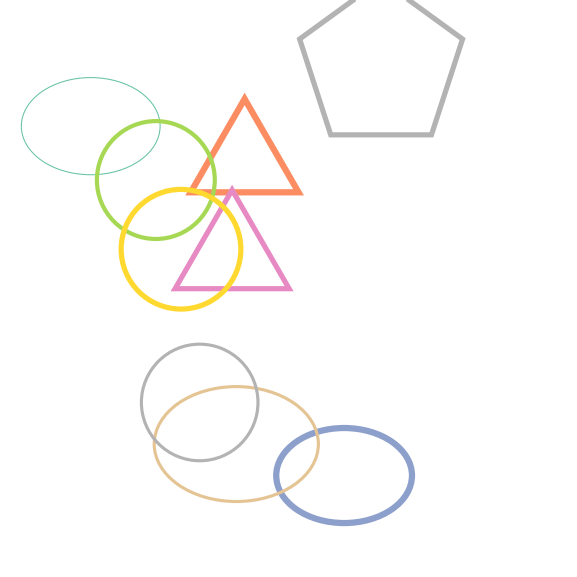[{"shape": "oval", "thickness": 0.5, "radius": 0.6, "center": [0.157, 0.781]}, {"shape": "triangle", "thickness": 3, "radius": 0.54, "center": [0.424, 0.72]}, {"shape": "oval", "thickness": 3, "radius": 0.59, "center": [0.596, 0.176]}, {"shape": "triangle", "thickness": 2.5, "radius": 0.57, "center": [0.402, 0.556]}, {"shape": "circle", "thickness": 2, "radius": 0.51, "center": [0.27, 0.687]}, {"shape": "circle", "thickness": 2.5, "radius": 0.52, "center": [0.313, 0.568]}, {"shape": "oval", "thickness": 1.5, "radius": 0.71, "center": [0.409, 0.23]}, {"shape": "pentagon", "thickness": 2.5, "radius": 0.74, "center": [0.66, 0.886]}, {"shape": "circle", "thickness": 1.5, "radius": 0.5, "center": [0.346, 0.302]}]